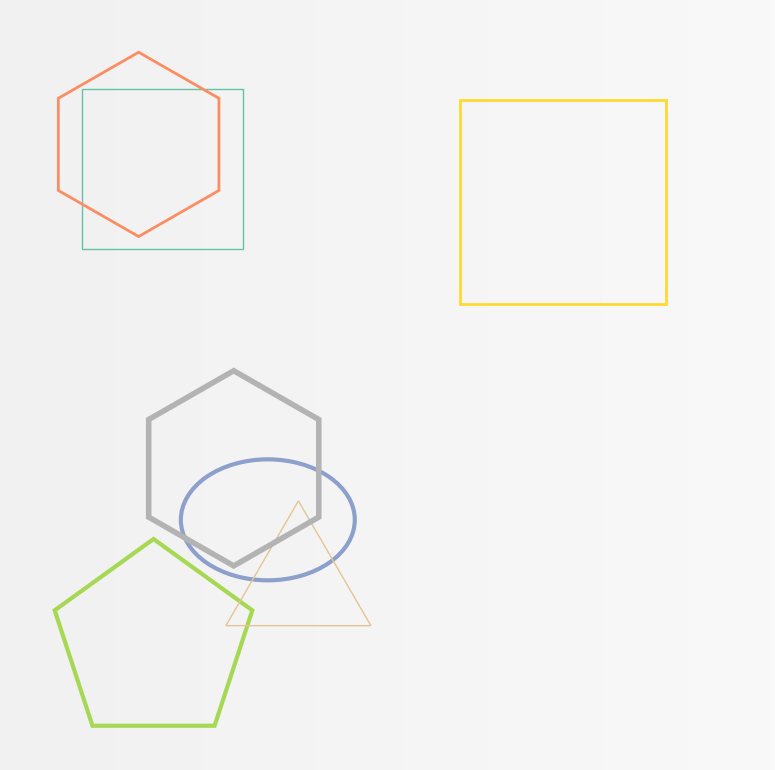[{"shape": "square", "thickness": 0.5, "radius": 0.52, "center": [0.21, 0.78]}, {"shape": "hexagon", "thickness": 1, "radius": 0.6, "center": [0.179, 0.812]}, {"shape": "oval", "thickness": 1.5, "radius": 0.56, "center": [0.346, 0.325]}, {"shape": "pentagon", "thickness": 1.5, "radius": 0.67, "center": [0.198, 0.166]}, {"shape": "square", "thickness": 1, "radius": 0.66, "center": [0.727, 0.738]}, {"shape": "triangle", "thickness": 0.5, "radius": 0.54, "center": [0.385, 0.241]}, {"shape": "hexagon", "thickness": 2, "radius": 0.63, "center": [0.302, 0.392]}]